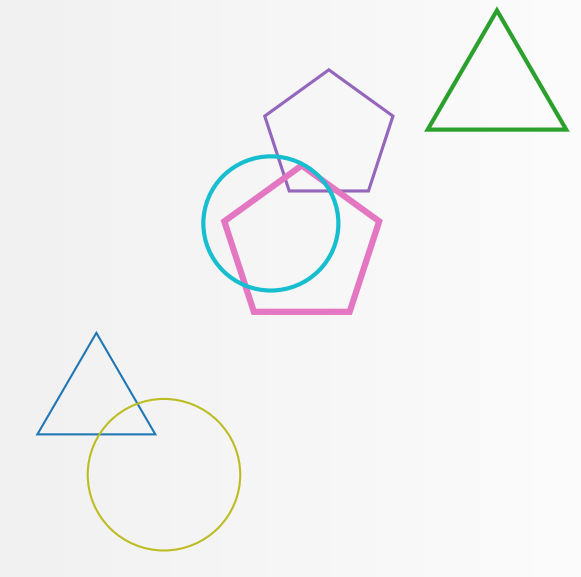[{"shape": "triangle", "thickness": 1, "radius": 0.59, "center": [0.166, 0.306]}, {"shape": "triangle", "thickness": 2, "radius": 0.69, "center": [0.855, 0.844]}, {"shape": "pentagon", "thickness": 1.5, "radius": 0.58, "center": [0.566, 0.762]}, {"shape": "pentagon", "thickness": 3, "radius": 0.7, "center": [0.519, 0.573]}, {"shape": "circle", "thickness": 1, "radius": 0.66, "center": [0.282, 0.177]}, {"shape": "circle", "thickness": 2, "radius": 0.58, "center": [0.466, 0.612]}]